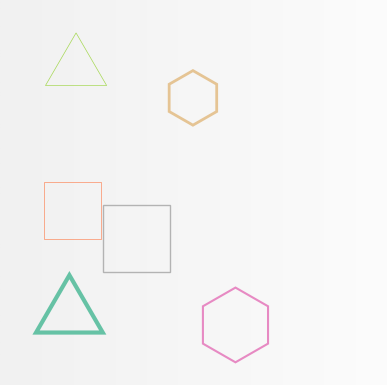[{"shape": "triangle", "thickness": 3, "radius": 0.5, "center": [0.179, 0.186]}, {"shape": "square", "thickness": 0.5, "radius": 0.37, "center": [0.186, 0.453]}, {"shape": "hexagon", "thickness": 1.5, "radius": 0.49, "center": [0.608, 0.156]}, {"shape": "triangle", "thickness": 0.5, "radius": 0.46, "center": [0.196, 0.823]}, {"shape": "hexagon", "thickness": 2, "radius": 0.35, "center": [0.498, 0.746]}, {"shape": "square", "thickness": 1, "radius": 0.43, "center": [0.353, 0.381]}]